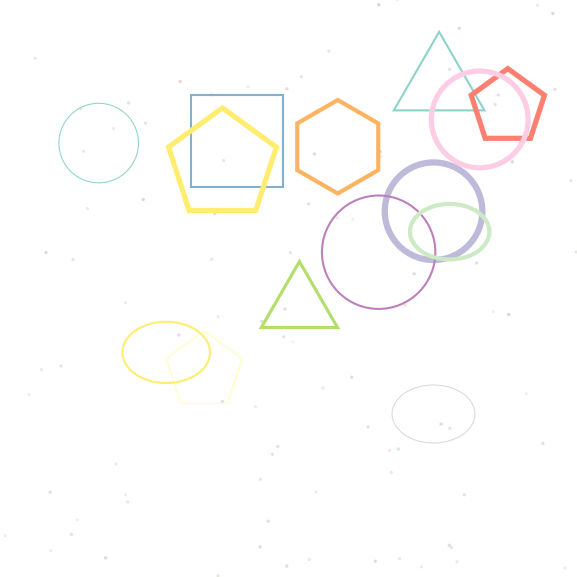[{"shape": "circle", "thickness": 0.5, "radius": 0.34, "center": [0.171, 0.751]}, {"shape": "triangle", "thickness": 1, "radius": 0.45, "center": [0.76, 0.853]}, {"shape": "pentagon", "thickness": 0.5, "radius": 0.35, "center": [0.354, 0.357]}, {"shape": "circle", "thickness": 3, "radius": 0.42, "center": [0.751, 0.633]}, {"shape": "pentagon", "thickness": 2.5, "radius": 0.33, "center": [0.879, 0.814]}, {"shape": "square", "thickness": 1, "radius": 0.4, "center": [0.411, 0.755]}, {"shape": "hexagon", "thickness": 2, "radius": 0.4, "center": [0.585, 0.745]}, {"shape": "triangle", "thickness": 1.5, "radius": 0.38, "center": [0.518, 0.47]}, {"shape": "circle", "thickness": 2.5, "radius": 0.42, "center": [0.831, 0.792]}, {"shape": "oval", "thickness": 0.5, "radius": 0.36, "center": [0.751, 0.282]}, {"shape": "circle", "thickness": 1, "radius": 0.49, "center": [0.656, 0.562]}, {"shape": "oval", "thickness": 2, "radius": 0.34, "center": [0.779, 0.598]}, {"shape": "pentagon", "thickness": 2.5, "radius": 0.49, "center": [0.385, 0.714]}, {"shape": "oval", "thickness": 1, "radius": 0.38, "center": [0.288, 0.389]}]